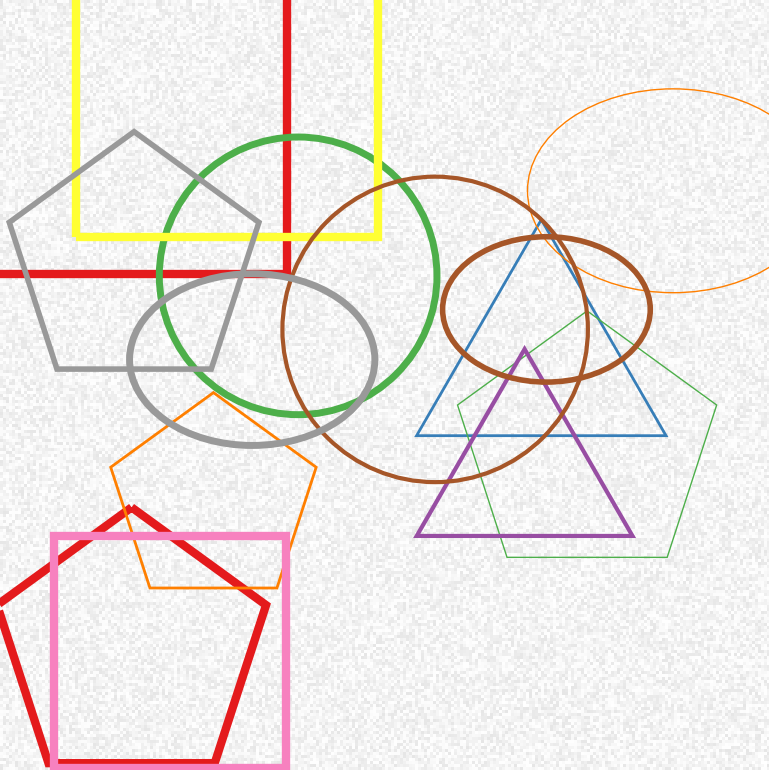[{"shape": "square", "thickness": 3, "radius": 0.96, "center": [0.181, 0.835]}, {"shape": "pentagon", "thickness": 3, "radius": 0.92, "center": [0.171, 0.157]}, {"shape": "triangle", "thickness": 1, "radius": 0.94, "center": [0.703, 0.528]}, {"shape": "pentagon", "thickness": 0.5, "radius": 0.88, "center": [0.762, 0.419]}, {"shape": "circle", "thickness": 2.5, "radius": 0.9, "center": [0.387, 0.642]}, {"shape": "triangle", "thickness": 1.5, "radius": 0.81, "center": [0.681, 0.385]}, {"shape": "pentagon", "thickness": 1, "radius": 0.7, "center": [0.277, 0.35]}, {"shape": "oval", "thickness": 0.5, "radius": 0.95, "center": [0.874, 0.752]}, {"shape": "square", "thickness": 3, "radius": 0.98, "center": [0.295, 0.889]}, {"shape": "oval", "thickness": 2, "radius": 0.67, "center": [0.71, 0.598]}, {"shape": "circle", "thickness": 1.5, "radius": 0.99, "center": [0.565, 0.572]}, {"shape": "square", "thickness": 3, "radius": 0.75, "center": [0.221, 0.153]}, {"shape": "oval", "thickness": 2.5, "radius": 0.8, "center": [0.328, 0.533]}, {"shape": "pentagon", "thickness": 2, "radius": 0.85, "center": [0.174, 0.659]}]